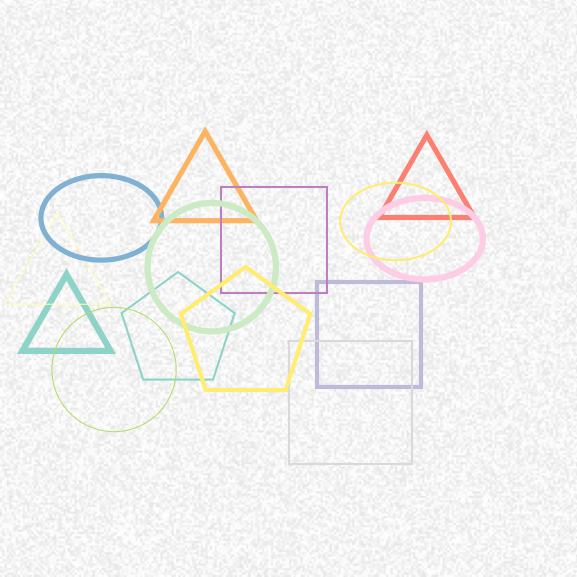[{"shape": "triangle", "thickness": 3, "radius": 0.44, "center": [0.115, 0.436]}, {"shape": "pentagon", "thickness": 1, "radius": 0.51, "center": [0.308, 0.425]}, {"shape": "triangle", "thickness": 0.5, "radius": 0.53, "center": [0.1, 0.525]}, {"shape": "square", "thickness": 2, "radius": 0.45, "center": [0.639, 0.42]}, {"shape": "triangle", "thickness": 2.5, "radius": 0.48, "center": [0.739, 0.67]}, {"shape": "oval", "thickness": 2.5, "radius": 0.52, "center": [0.175, 0.622]}, {"shape": "triangle", "thickness": 2.5, "radius": 0.52, "center": [0.355, 0.669]}, {"shape": "circle", "thickness": 0.5, "radius": 0.54, "center": [0.198, 0.359]}, {"shape": "oval", "thickness": 3, "radius": 0.5, "center": [0.735, 0.586]}, {"shape": "square", "thickness": 1, "radius": 0.53, "center": [0.607, 0.303]}, {"shape": "square", "thickness": 1, "radius": 0.46, "center": [0.475, 0.583]}, {"shape": "circle", "thickness": 3, "radius": 0.56, "center": [0.367, 0.537]}, {"shape": "pentagon", "thickness": 2, "radius": 0.59, "center": [0.425, 0.419]}, {"shape": "oval", "thickness": 1, "radius": 0.48, "center": [0.685, 0.616]}]